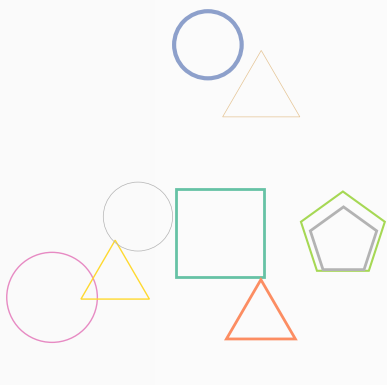[{"shape": "square", "thickness": 2, "radius": 0.57, "center": [0.568, 0.394]}, {"shape": "triangle", "thickness": 2, "radius": 0.51, "center": [0.673, 0.171]}, {"shape": "circle", "thickness": 3, "radius": 0.44, "center": [0.536, 0.884]}, {"shape": "circle", "thickness": 1, "radius": 0.58, "center": [0.134, 0.228]}, {"shape": "pentagon", "thickness": 1.5, "radius": 0.57, "center": [0.885, 0.389]}, {"shape": "triangle", "thickness": 1, "radius": 0.51, "center": [0.297, 0.274]}, {"shape": "triangle", "thickness": 0.5, "radius": 0.58, "center": [0.674, 0.754]}, {"shape": "circle", "thickness": 0.5, "radius": 0.45, "center": [0.356, 0.437]}, {"shape": "pentagon", "thickness": 2, "radius": 0.45, "center": [0.887, 0.373]}]